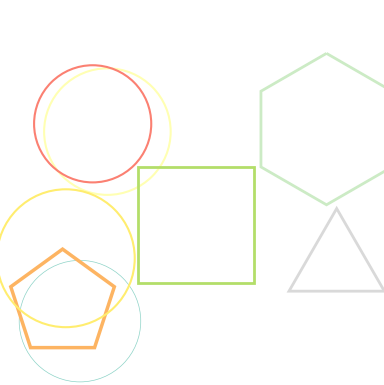[{"shape": "circle", "thickness": 0.5, "radius": 0.79, "center": [0.208, 0.166]}, {"shape": "circle", "thickness": 1.5, "radius": 0.82, "center": [0.279, 0.658]}, {"shape": "circle", "thickness": 1.5, "radius": 0.76, "center": [0.241, 0.678]}, {"shape": "pentagon", "thickness": 2.5, "radius": 0.71, "center": [0.163, 0.211]}, {"shape": "square", "thickness": 2, "radius": 0.75, "center": [0.51, 0.416]}, {"shape": "triangle", "thickness": 2, "radius": 0.72, "center": [0.874, 0.315]}, {"shape": "hexagon", "thickness": 2, "radius": 0.98, "center": [0.848, 0.665]}, {"shape": "circle", "thickness": 1.5, "radius": 0.9, "center": [0.171, 0.329]}]